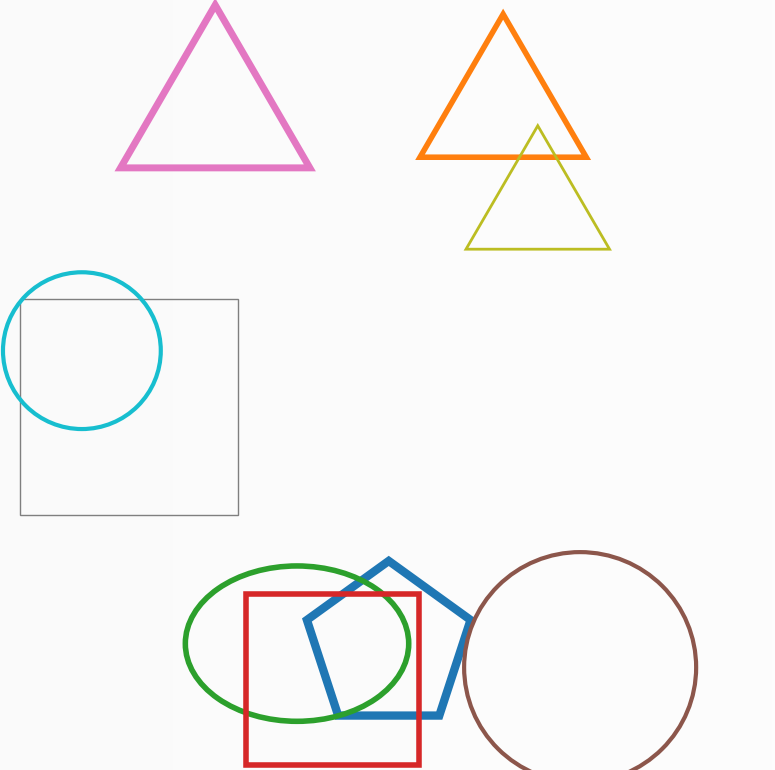[{"shape": "pentagon", "thickness": 3, "radius": 0.56, "center": [0.502, 0.161]}, {"shape": "triangle", "thickness": 2, "radius": 0.62, "center": [0.649, 0.858]}, {"shape": "oval", "thickness": 2, "radius": 0.72, "center": [0.383, 0.164]}, {"shape": "square", "thickness": 2, "radius": 0.56, "center": [0.429, 0.117]}, {"shape": "circle", "thickness": 1.5, "radius": 0.75, "center": [0.749, 0.133]}, {"shape": "triangle", "thickness": 2.5, "radius": 0.71, "center": [0.278, 0.853]}, {"shape": "square", "thickness": 0.5, "radius": 0.7, "center": [0.167, 0.471]}, {"shape": "triangle", "thickness": 1, "radius": 0.53, "center": [0.694, 0.73]}, {"shape": "circle", "thickness": 1.5, "radius": 0.51, "center": [0.106, 0.545]}]